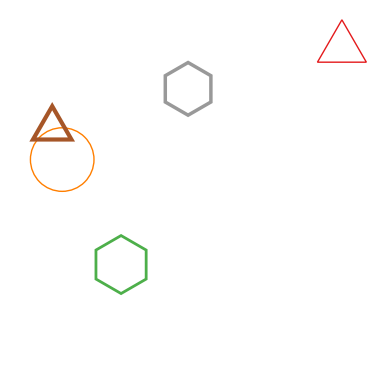[{"shape": "triangle", "thickness": 1, "radius": 0.37, "center": [0.888, 0.875]}, {"shape": "hexagon", "thickness": 2, "radius": 0.38, "center": [0.314, 0.313]}, {"shape": "circle", "thickness": 1, "radius": 0.41, "center": [0.162, 0.586]}, {"shape": "triangle", "thickness": 3, "radius": 0.29, "center": [0.136, 0.666]}, {"shape": "hexagon", "thickness": 2.5, "radius": 0.34, "center": [0.489, 0.769]}]